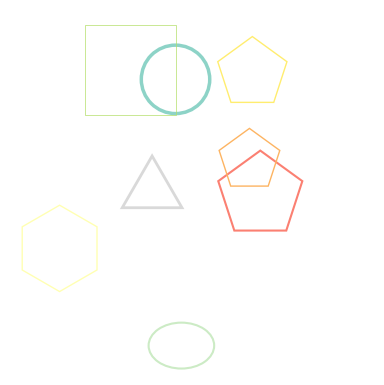[{"shape": "circle", "thickness": 2.5, "radius": 0.44, "center": [0.456, 0.794]}, {"shape": "hexagon", "thickness": 1, "radius": 0.56, "center": [0.155, 0.355]}, {"shape": "pentagon", "thickness": 1.5, "radius": 0.57, "center": [0.676, 0.494]}, {"shape": "pentagon", "thickness": 1, "radius": 0.41, "center": [0.648, 0.584]}, {"shape": "square", "thickness": 0.5, "radius": 0.59, "center": [0.34, 0.818]}, {"shape": "triangle", "thickness": 2, "radius": 0.45, "center": [0.395, 0.505]}, {"shape": "oval", "thickness": 1.5, "radius": 0.43, "center": [0.471, 0.102]}, {"shape": "pentagon", "thickness": 1, "radius": 0.47, "center": [0.655, 0.811]}]